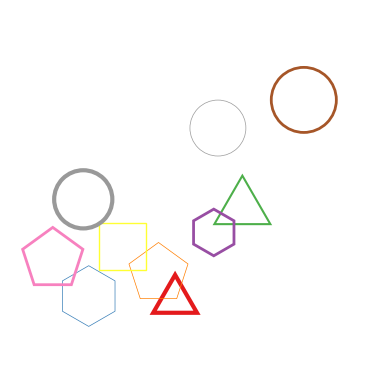[{"shape": "triangle", "thickness": 3, "radius": 0.33, "center": [0.455, 0.22]}, {"shape": "hexagon", "thickness": 0.5, "radius": 0.39, "center": [0.23, 0.231]}, {"shape": "triangle", "thickness": 1.5, "radius": 0.42, "center": [0.63, 0.46]}, {"shape": "hexagon", "thickness": 2, "radius": 0.3, "center": [0.555, 0.396]}, {"shape": "pentagon", "thickness": 0.5, "radius": 0.4, "center": [0.412, 0.29]}, {"shape": "square", "thickness": 1, "radius": 0.31, "center": [0.318, 0.36]}, {"shape": "circle", "thickness": 2, "radius": 0.42, "center": [0.789, 0.74]}, {"shape": "pentagon", "thickness": 2, "radius": 0.41, "center": [0.137, 0.327]}, {"shape": "circle", "thickness": 3, "radius": 0.38, "center": [0.216, 0.482]}, {"shape": "circle", "thickness": 0.5, "radius": 0.36, "center": [0.566, 0.667]}]